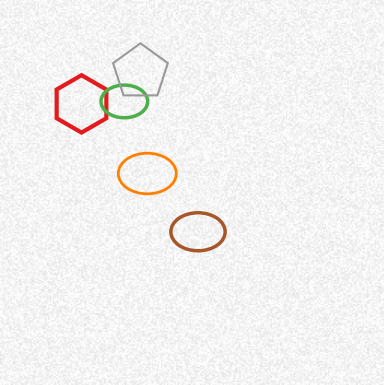[{"shape": "hexagon", "thickness": 3, "radius": 0.37, "center": [0.212, 0.73]}, {"shape": "oval", "thickness": 2.5, "radius": 0.3, "center": [0.323, 0.737]}, {"shape": "oval", "thickness": 2, "radius": 0.38, "center": [0.383, 0.549]}, {"shape": "oval", "thickness": 2.5, "radius": 0.35, "center": [0.514, 0.398]}, {"shape": "pentagon", "thickness": 1.5, "radius": 0.37, "center": [0.365, 0.813]}]